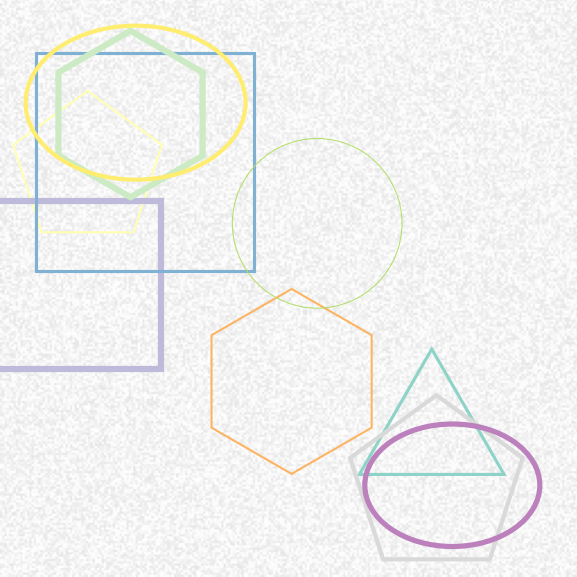[{"shape": "triangle", "thickness": 1.5, "radius": 0.72, "center": [0.748, 0.25]}, {"shape": "pentagon", "thickness": 1, "radius": 0.68, "center": [0.152, 0.706]}, {"shape": "square", "thickness": 3, "radius": 0.73, "center": [0.134, 0.505]}, {"shape": "square", "thickness": 1.5, "radius": 0.94, "center": [0.251, 0.718]}, {"shape": "hexagon", "thickness": 1, "radius": 0.8, "center": [0.505, 0.339]}, {"shape": "circle", "thickness": 0.5, "radius": 0.73, "center": [0.549, 0.612]}, {"shape": "pentagon", "thickness": 2, "radius": 0.79, "center": [0.756, 0.158]}, {"shape": "oval", "thickness": 2.5, "radius": 0.76, "center": [0.783, 0.159]}, {"shape": "hexagon", "thickness": 3, "radius": 0.72, "center": [0.226, 0.802]}, {"shape": "oval", "thickness": 2, "radius": 0.95, "center": [0.235, 0.821]}]